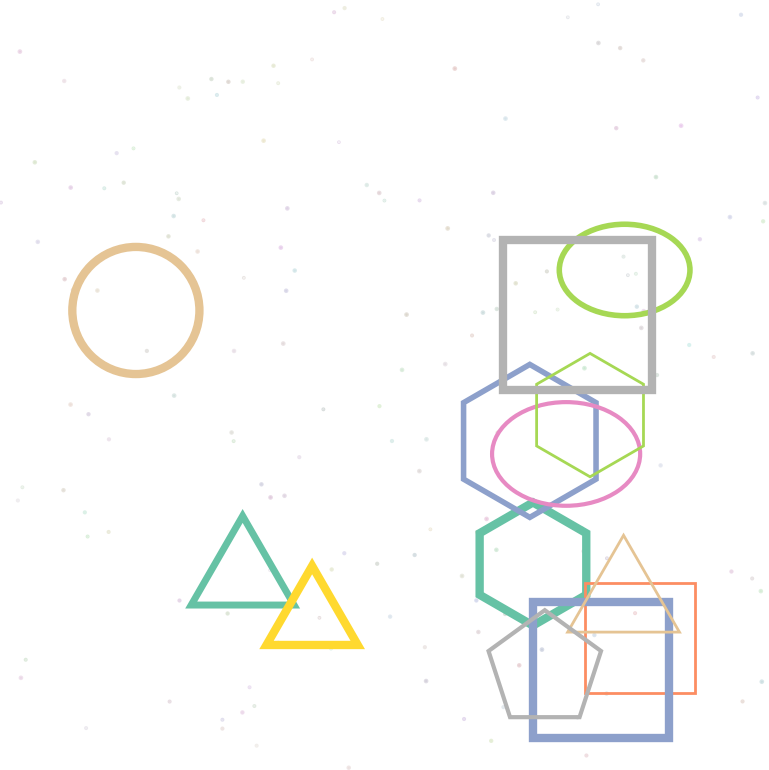[{"shape": "hexagon", "thickness": 3, "radius": 0.4, "center": [0.692, 0.268]}, {"shape": "triangle", "thickness": 2.5, "radius": 0.39, "center": [0.315, 0.253]}, {"shape": "square", "thickness": 1, "radius": 0.36, "center": [0.831, 0.171]}, {"shape": "square", "thickness": 3, "radius": 0.44, "center": [0.781, 0.13]}, {"shape": "hexagon", "thickness": 2, "radius": 0.5, "center": [0.688, 0.427]}, {"shape": "oval", "thickness": 1.5, "radius": 0.48, "center": [0.735, 0.41]}, {"shape": "oval", "thickness": 2, "radius": 0.42, "center": [0.811, 0.649]}, {"shape": "hexagon", "thickness": 1, "radius": 0.4, "center": [0.766, 0.461]}, {"shape": "triangle", "thickness": 3, "radius": 0.34, "center": [0.405, 0.197]}, {"shape": "triangle", "thickness": 1, "radius": 0.42, "center": [0.81, 0.221]}, {"shape": "circle", "thickness": 3, "radius": 0.41, "center": [0.176, 0.597]}, {"shape": "pentagon", "thickness": 1.5, "radius": 0.38, "center": [0.708, 0.131]}, {"shape": "square", "thickness": 3, "radius": 0.49, "center": [0.75, 0.591]}]